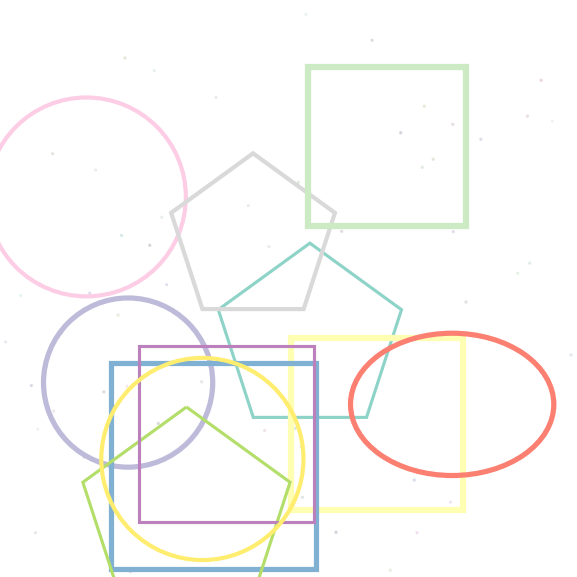[{"shape": "pentagon", "thickness": 1.5, "radius": 0.83, "center": [0.537, 0.411]}, {"shape": "square", "thickness": 3, "radius": 0.74, "center": [0.653, 0.265]}, {"shape": "circle", "thickness": 2.5, "radius": 0.73, "center": [0.222, 0.337]}, {"shape": "oval", "thickness": 2.5, "radius": 0.88, "center": [0.783, 0.299]}, {"shape": "square", "thickness": 2.5, "radius": 0.89, "center": [0.37, 0.192]}, {"shape": "pentagon", "thickness": 1.5, "radius": 0.94, "center": [0.323, 0.106]}, {"shape": "circle", "thickness": 2, "radius": 0.86, "center": [0.15, 0.658]}, {"shape": "pentagon", "thickness": 2, "radius": 0.75, "center": [0.438, 0.585]}, {"shape": "square", "thickness": 1.5, "radius": 0.76, "center": [0.392, 0.248]}, {"shape": "square", "thickness": 3, "radius": 0.69, "center": [0.67, 0.745]}, {"shape": "circle", "thickness": 2, "radius": 0.88, "center": [0.35, 0.204]}]